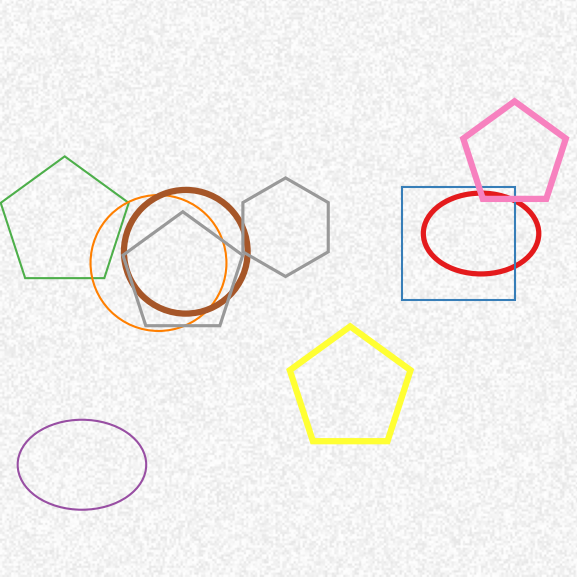[{"shape": "oval", "thickness": 2.5, "radius": 0.5, "center": [0.833, 0.595]}, {"shape": "square", "thickness": 1, "radius": 0.49, "center": [0.794, 0.578]}, {"shape": "pentagon", "thickness": 1, "radius": 0.58, "center": [0.112, 0.612]}, {"shape": "oval", "thickness": 1, "radius": 0.56, "center": [0.142, 0.194]}, {"shape": "circle", "thickness": 1, "radius": 0.59, "center": [0.274, 0.544]}, {"shape": "pentagon", "thickness": 3, "radius": 0.55, "center": [0.606, 0.324]}, {"shape": "circle", "thickness": 3, "radius": 0.54, "center": [0.322, 0.563]}, {"shape": "pentagon", "thickness": 3, "radius": 0.47, "center": [0.891, 0.73]}, {"shape": "pentagon", "thickness": 1.5, "radius": 0.55, "center": [0.317, 0.523]}, {"shape": "hexagon", "thickness": 1.5, "radius": 0.43, "center": [0.494, 0.606]}]